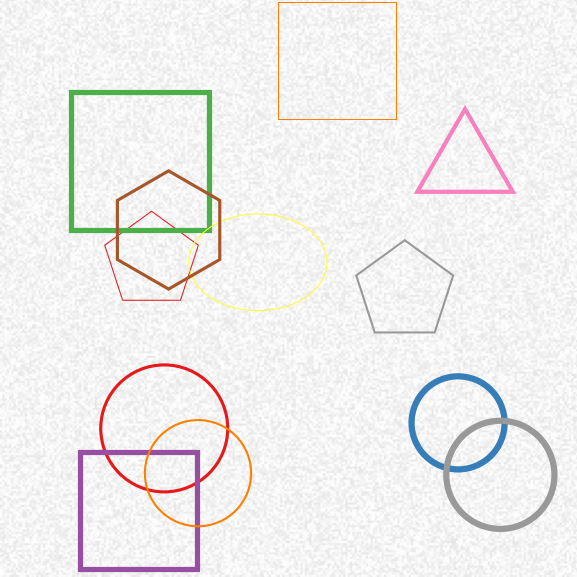[{"shape": "circle", "thickness": 1.5, "radius": 0.55, "center": [0.284, 0.257]}, {"shape": "pentagon", "thickness": 0.5, "radius": 0.43, "center": [0.262, 0.548]}, {"shape": "circle", "thickness": 3, "radius": 0.4, "center": [0.793, 0.267]}, {"shape": "square", "thickness": 2.5, "radius": 0.6, "center": [0.242, 0.72]}, {"shape": "square", "thickness": 2.5, "radius": 0.51, "center": [0.24, 0.115]}, {"shape": "square", "thickness": 0.5, "radius": 0.51, "center": [0.583, 0.894]}, {"shape": "circle", "thickness": 1, "radius": 0.46, "center": [0.343, 0.18]}, {"shape": "oval", "thickness": 0.5, "radius": 0.6, "center": [0.447, 0.545]}, {"shape": "hexagon", "thickness": 1.5, "radius": 0.51, "center": [0.292, 0.601]}, {"shape": "triangle", "thickness": 2, "radius": 0.48, "center": [0.805, 0.715]}, {"shape": "circle", "thickness": 3, "radius": 0.47, "center": [0.866, 0.177]}, {"shape": "pentagon", "thickness": 1, "radius": 0.44, "center": [0.701, 0.495]}]